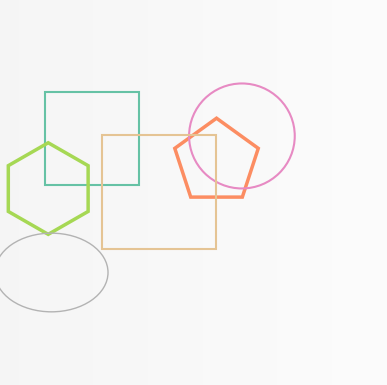[{"shape": "square", "thickness": 1.5, "radius": 0.6, "center": [0.238, 0.64]}, {"shape": "pentagon", "thickness": 2.5, "radius": 0.57, "center": [0.559, 0.58]}, {"shape": "circle", "thickness": 1.5, "radius": 0.68, "center": [0.624, 0.647]}, {"shape": "hexagon", "thickness": 2.5, "radius": 0.59, "center": [0.124, 0.51]}, {"shape": "square", "thickness": 1.5, "radius": 0.74, "center": [0.411, 0.501]}, {"shape": "oval", "thickness": 1, "radius": 0.73, "center": [0.133, 0.292]}]